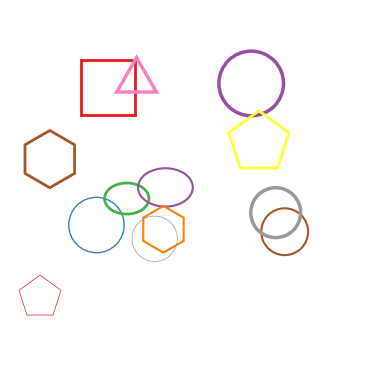[{"shape": "pentagon", "thickness": 0.5, "radius": 0.29, "center": [0.104, 0.228]}, {"shape": "square", "thickness": 2, "radius": 0.35, "center": [0.281, 0.773]}, {"shape": "circle", "thickness": 1, "radius": 0.36, "center": [0.251, 0.416]}, {"shape": "oval", "thickness": 2, "radius": 0.29, "center": [0.329, 0.484]}, {"shape": "oval", "thickness": 1.5, "radius": 0.36, "center": [0.43, 0.513]}, {"shape": "circle", "thickness": 2.5, "radius": 0.42, "center": [0.652, 0.783]}, {"shape": "hexagon", "thickness": 1.5, "radius": 0.3, "center": [0.425, 0.404]}, {"shape": "pentagon", "thickness": 2, "radius": 0.41, "center": [0.673, 0.63]}, {"shape": "circle", "thickness": 1.5, "radius": 0.3, "center": [0.739, 0.398]}, {"shape": "hexagon", "thickness": 2, "radius": 0.37, "center": [0.129, 0.587]}, {"shape": "triangle", "thickness": 2.5, "radius": 0.3, "center": [0.355, 0.791]}, {"shape": "circle", "thickness": 2.5, "radius": 0.32, "center": [0.716, 0.448]}, {"shape": "circle", "thickness": 0.5, "radius": 0.29, "center": [0.402, 0.38]}]